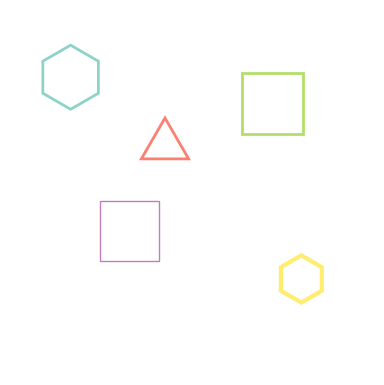[{"shape": "hexagon", "thickness": 2, "radius": 0.42, "center": [0.183, 0.799]}, {"shape": "triangle", "thickness": 2, "radius": 0.35, "center": [0.429, 0.623]}, {"shape": "square", "thickness": 2, "radius": 0.39, "center": [0.707, 0.731]}, {"shape": "square", "thickness": 1, "radius": 0.38, "center": [0.337, 0.4]}, {"shape": "hexagon", "thickness": 3, "radius": 0.31, "center": [0.783, 0.275]}]